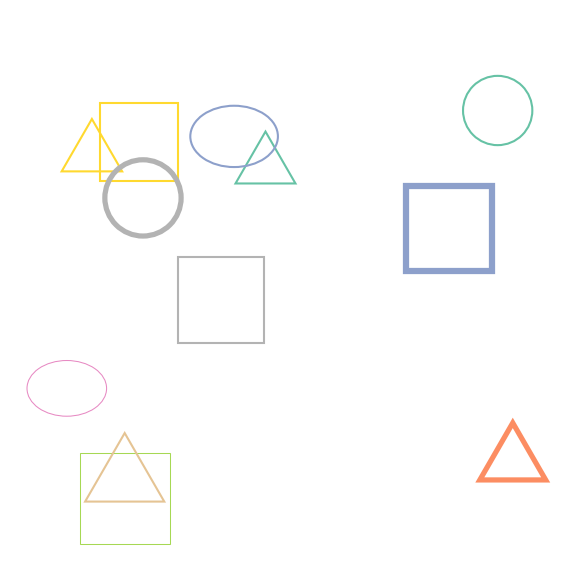[{"shape": "triangle", "thickness": 1, "radius": 0.3, "center": [0.46, 0.711]}, {"shape": "circle", "thickness": 1, "radius": 0.3, "center": [0.862, 0.808]}, {"shape": "triangle", "thickness": 2.5, "radius": 0.33, "center": [0.888, 0.201]}, {"shape": "square", "thickness": 3, "radius": 0.37, "center": [0.777, 0.604]}, {"shape": "oval", "thickness": 1, "radius": 0.38, "center": [0.405, 0.763]}, {"shape": "oval", "thickness": 0.5, "radius": 0.34, "center": [0.116, 0.327]}, {"shape": "square", "thickness": 0.5, "radius": 0.39, "center": [0.217, 0.136]}, {"shape": "triangle", "thickness": 1, "radius": 0.3, "center": [0.159, 0.733]}, {"shape": "square", "thickness": 1, "radius": 0.34, "center": [0.241, 0.753]}, {"shape": "triangle", "thickness": 1, "radius": 0.4, "center": [0.216, 0.17]}, {"shape": "circle", "thickness": 2.5, "radius": 0.33, "center": [0.248, 0.656]}, {"shape": "square", "thickness": 1, "radius": 0.37, "center": [0.382, 0.479]}]